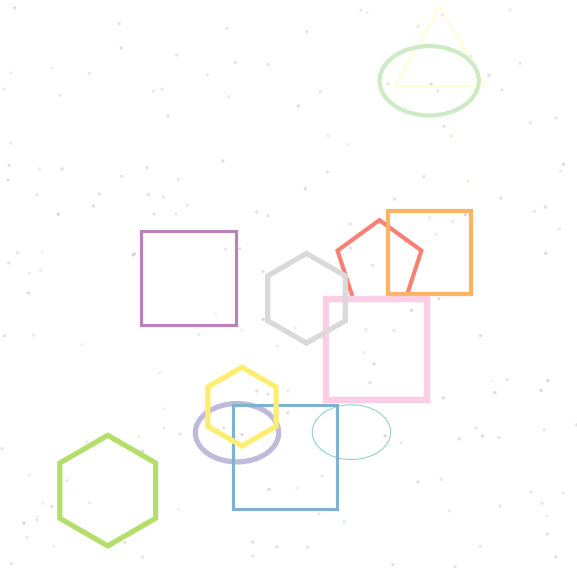[{"shape": "oval", "thickness": 0.5, "radius": 0.34, "center": [0.609, 0.251]}, {"shape": "triangle", "thickness": 0.5, "radius": 0.46, "center": [0.762, 0.896]}, {"shape": "oval", "thickness": 2.5, "radius": 0.36, "center": [0.41, 0.25]}, {"shape": "pentagon", "thickness": 2, "radius": 0.38, "center": [0.657, 0.542]}, {"shape": "square", "thickness": 1.5, "radius": 0.45, "center": [0.494, 0.208]}, {"shape": "square", "thickness": 2, "radius": 0.36, "center": [0.744, 0.562]}, {"shape": "hexagon", "thickness": 2.5, "radius": 0.48, "center": [0.187, 0.15]}, {"shape": "square", "thickness": 3, "radius": 0.44, "center": [0.652, 0.394]}, {"shape": "hexagon", "thickness": 2.5, "radius": 0.39, "center": [0.531, 0.483]}, {"shape": "square", "thickness": 1.5, "radius": 0.41, "center": [0.326, 0.517]}, {"shape": "oval", "thickness": 2, "radius": 0.43, "center": [0.743, 0.859]}, {"shape": "hexagon", "thickness": 2.5, "radius": 0.34, "center": [0.419, 0.295]}]